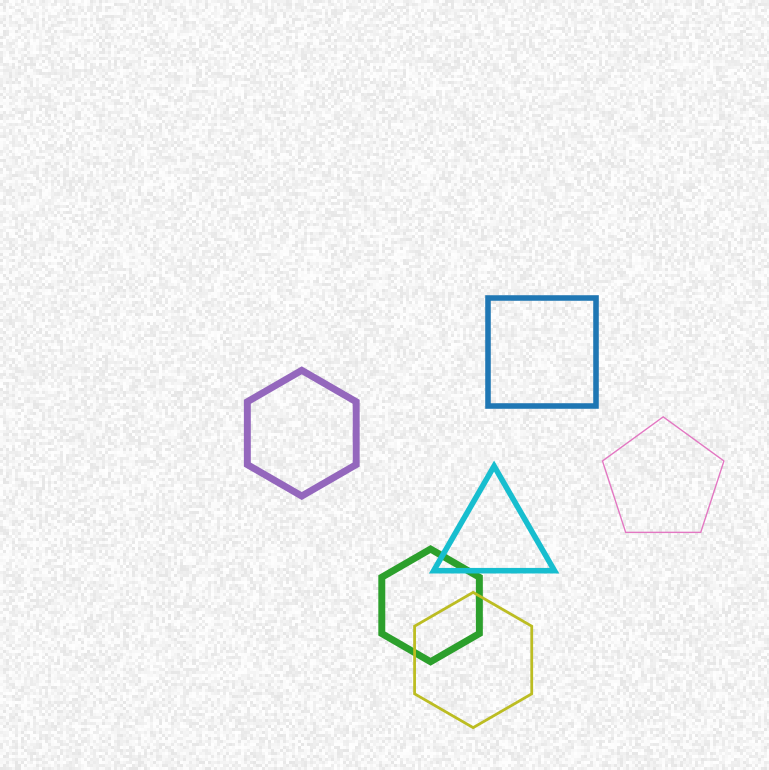[{"shape": "square", "thickness": 2, "radius": 0.35, "center": [0.704, 0.543]}, {"shape": "hexagon", "thickness": 2.5, "radius": 0.37, "center": [0.559, 0.214]}, {"shape": "hexagon", "thickness": 2.5, "radius": 0.41, "center": [0.392, 0.437]}, {"shape": "pentagon", "thickness": 0.5, "radius": 0.41, "center": [0.861, 0.376]}, {"shape": "hexagon", "thickness": 1, "radius": 0.44, "center": [0.614, 0.143]}, {"shape": "triangle", "thickness": 2, "radius": 0.45, "center": [0.642, 0.304]}]